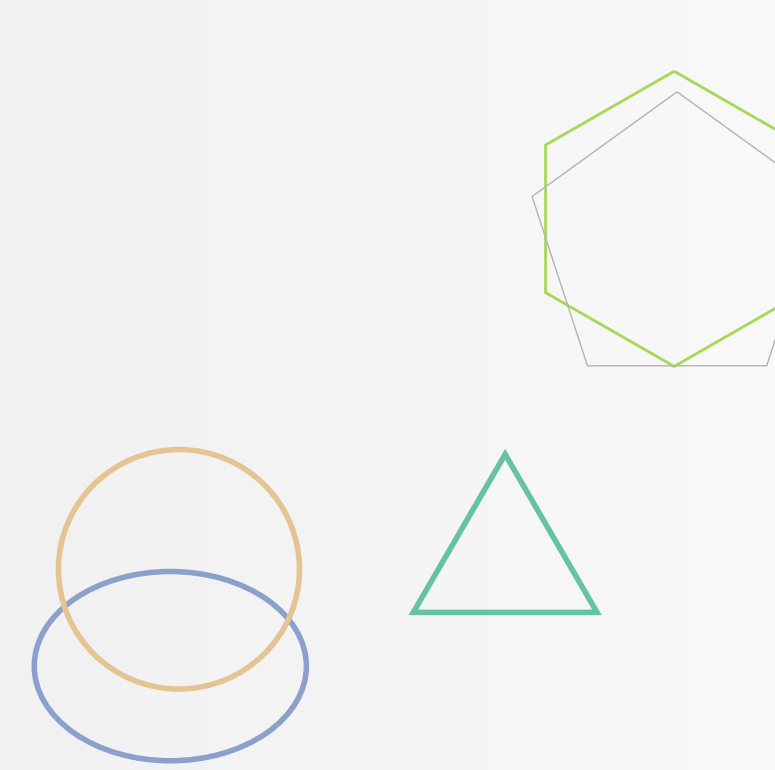[{"shape": "triangle", "thickness": 2, "radius": 0.68, "center": [0.652, 0.273]}, {"shape": "oval", "thickness": 2, "radius": 0.88, "center": [0.22, 0.135]}, {"shape": "hexagon", "thickness": 1, "radius": 0.96, "center": [0.87, 0.716]}, {"shape": "circle", "thickness": 2, "radius": 0.78, "center": [0.231, 0.261]}, {"shape": "pentagon", "thickness": 0.5, "radius": 0.98, "center": [0.874, 0.684]}]